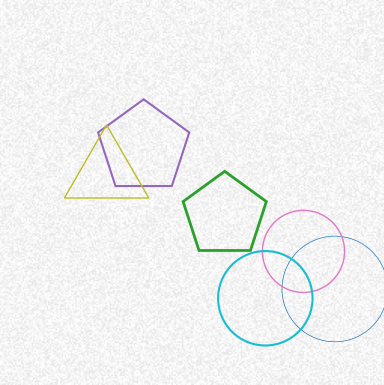[{"shape": "circle", "thickness": 0.5, "radius": 0.69, "center": [0.87, 0.249]}, {"shape": "pentagon", "thickness": 2, "radius": 0.57, "center": [0.584, 0.441]}, {"shape": "pentagon", "thickness": 1.5, "radius": 0.62, "center": [0.373, 0.617]}, {"shape": "circle", "thickness": 1, "radius": 0.53, "center": [0.788, 0.347]}, {"shape": "triangle", "thickness": 1, "radius": 0.63, "center": [0.277, 0.549]}, {"shape": "circle", "thickness": 1.5, "radius": 0.61, "center": [0.689, 0.225]}]